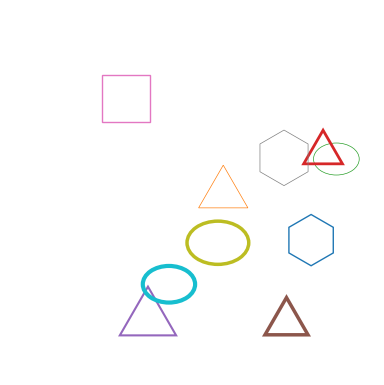[{"shape": "hexagon", "thickness": 1, "radius": 0.33, "center": [0.808, 0.376]}, {"shape": "triangle", "thickness": 0.5, "radius": 0.37, "center": [0.58, 0.497]}, {"shape": "oval", "thickness": 0.5, "radius": 0.3, "center": [0.874, 0.587]}, {"shape": "triangle", "thickness": 2, "radius": 0.29, "center": [0.839, 0.604]}, {"shape": "triangle", "thickness": 1.5, "radius": 0.42, "center": [0.384, 0.171]}, {"shape": "triangle", "thickness": 2.5, "radius": 0.32, "center": [0.744, 0.163]}, {"shape": "square", "thickness": 1, "radius": 0.31, "center": [0.327, 0.744]}, {"shape": "hexagon", "thickness": 0.5, "radius": 0.36, "center": [0.738, 0.59]}, {"shape": "oval", "thickness": 2.5, "radius": 0.4, "center": [0.566, 0.369]}, {"shape": "oval", "thickness": 3, "radius": 0.34, "center": [0.439, 0.262]}]